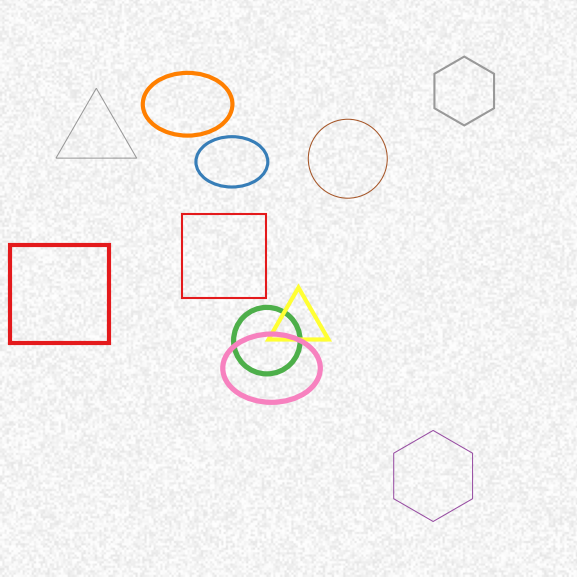[{"shape": "square", "thickness": 2, "radius": 0.43, "center": [0.103, 0.49]}, {"shape": "square", "thickness": 1, "radius": 0.36, "center": [0.387, 0.556]}, {"shape": "oval", "thickness": 1.5, "radius": 0.31, "center": [0.401, 0.719]}, {"shape": "circle", "thickness": 2.5, "radius": 0.29, "center": [0.462, 0.409]}, {"shape": "hexagon", "thickness": 0.5, "radius": 0.39, "center": [0.75, 0.175]}, {"shape": "oval", "thickness": 2, "radius": 0.39, "center": [0.325, 0.819]}, {"shape": "triangle", "thickness": 2, "radius": 0.3, "center": [0.517, 0.441]}, {"shape": "circle", "thickness": 0.5, "radius": 0.34, "center": [0.602, 0.724]}, {"shape": "oval", "thickness": 2.5, "radius": 0.42, "center": [0.47, 0.362]}, {"shape": "hexagon", "thickness": 1, "radius": 0.3, "center": [0.804, 0.842]}, {"shape": "triangle", "thickness": 0.5, "radius": 0.4, "center": [0.167, 0.766]}]